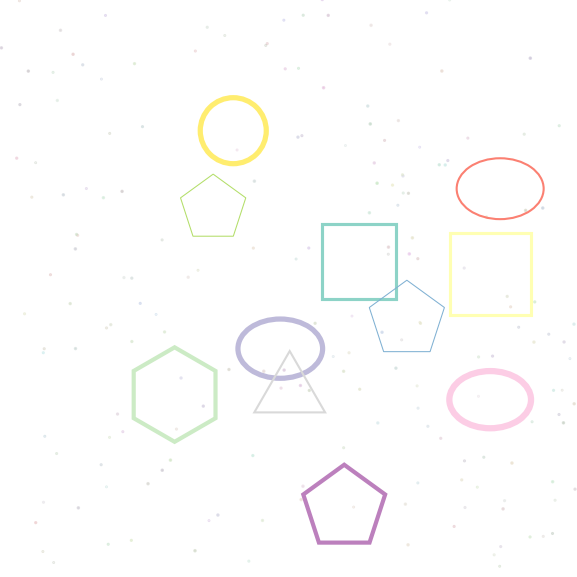[{"shape": "square", "thickness": 1.5, "radius": 0.32, "center": [0.622, 0.546]}, {"shape": "square", "thickness": 1.5, "radius": 0.35, "center": [0.849, 0.525]}, {"shape": "oval", "thickness": 2.5, "radius": 0.37, "center": [0.485, 0.395]}, {"shape": "oval", "thickness": 1, "radius": 0.38, "center": [0.866, 0.672]}, {"shape": "pentagon", "thickness": 0.5, "radius": 0.34, "center": [0.705, 0.446]}, {"shape": "pentagon", "thickness": 0.5, "radius": 0.3, "center": [0.369, 0.638]}, {"shape": "oval", "thickness": 3, "radius": 0.35, "center": [0.849, 0.307]}, {"shape": "triangle", "thickness": 1, "radius": 0.35, "center": [0.502, 0.32]}, {"shape": "pentagon", "thickness": 2, "radius": 0.37, "center": [0.596, 0.12]}, {"shape": "hexagon", "thickness": 2, "radius": 0.41, "center": [0.302, 0.316]}, {"shape": "circle", "thickness": 2.5, "radius": 0.29, "center": [0.404, 0.773]}]